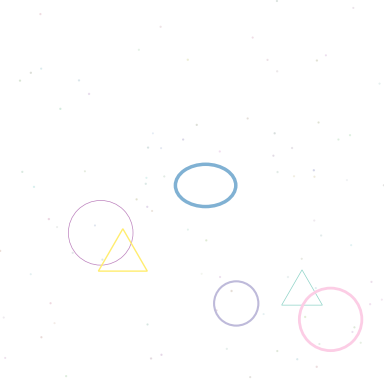[{"shape": "triangle", "thickness": 0.5, "radius": 0.31, "center": [0.784, 0.238]}, {"shape": "circle", "thickness": 1.5, "radius": 0.29, "center": [0.614, 0.212]}, {"shape": "oval", "thickness": 2.5, "radius": 0.39, "center": [0.534, 0.518]}, {"shape": "circle", "thickness": 2, "radius": 0.41, "center": [0.859, 0.17]}, {"shape": "circle", "thickness": 0.5, "radius": 0.42, "center": [0.261, 0.395]}, {"shape": "triangle", "thickness": 1, "radius": 0.37, "center": [0.319, 0.332]}]